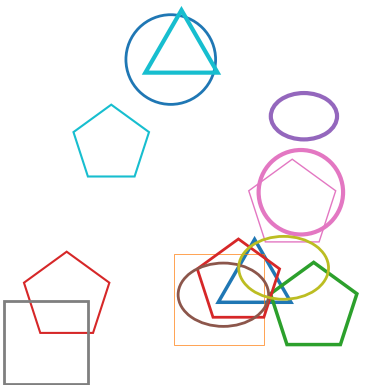[{"shape": "triangle", "thickness": 2.5, "radius": 0.54, "center": [0.661, 0.269]}, {"shape": "circle", "thickness": 2, "radius": 0.58, "center": [0.444, 0.845]}, {"shape": "square", "thickness": 0.5, "radius": 0.59, "center": [0.569, 0.221]}, {"shape": "pentagon", "thickness": 2.5, "radius": 0.59, "center": [0.815, 0.2]}, {"shape": "pentagon", "thickness": 1.5, "radius": 0.58, "center": [0.173, 0.23]}, {"shape": "pentagon", "thickness": 2, "radius": 0.56, "center": [0.619, 0.267]}, {"shape": "oval", "thickness": 3, "radius": 0.43, "center": [0.789, 0.698]}, {"shape": "oval", "thickness": 2, "radius": 0.59, "center": [0.58, 0.234]}, {"shape": "circle", "thickness": 3, "radius": 0.55, "center": [0.781, 0.501]}, {"shape": "pentagon", "thickness": 1, "radius": 0.59, "center": [0.759, 0.468]}, {"shape": "square", "thickness": 2, "radius": 0.54, "center": [0.12, 0.11]}, {"shape": "oval", "thickness": 2, "radius": 0.58, "center": [0.737, 0.304]}, {"shape": "triangle", "thickness": 3, "radius": 0.54, "center": [0.471, 0.865]}, {"shape": "pentagon", "thickness": 1.5, "radius": 0.52, "center": [0.289, 0.625]}]